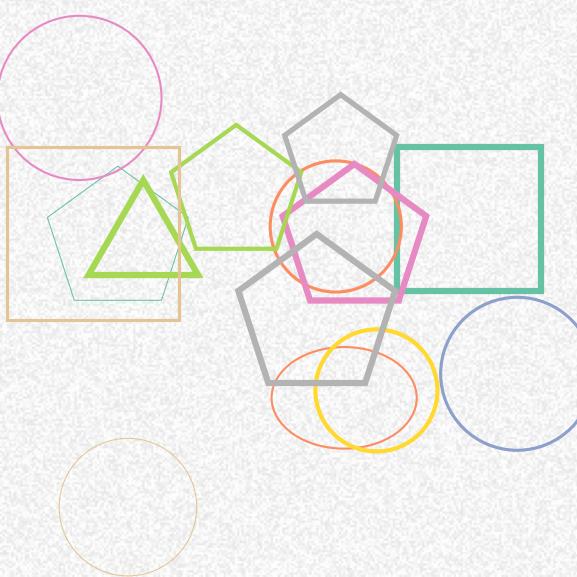[{"shape": "pentagon", "thickness": 0.5, "radius": 0.64, "center": [0.204, 0.583]}, {"shape": "square", "thickness": 3, "radius": 0.62, "center": [0.812, 0.621]}, {"shape": "oval", "thickness": 1, "radius": 0.63, "center": [0.596, 0.31]}, {"shape": "circle", "thickness": 1.5, "radius": 0.57, "center": [0.581, 0.607]}, {"shape": "circle", "thickness": 1.5, "radius": 0.66, "center": [0.896, 0.352]}, {"shape": "circle", "thickness": 1, "radius": 0.71, "center": [0.138, 0.83]}, {"shape": "pentagon", "thickness": 3, "radius": 0.65, "center": [0.614, 0.585]}, {"shape": "triangle", "thickness": 3, "radius": 0.55, "center": [0.248, 0.578]}, {"shape": "pentagon", "thickness": 2, "radius": 0.59, "center": [0.409, 0.664]}, {"shape": "circle", "thickness": 2, "radius": 0.53, "center": [0.652, 0.323]}, {"shape": "circle", "thickness": 0.5, "radius": 0.6, "center": [0.222, 0.121]}, {"shape": "square", "thickness": 1.5, "radius": 0.75, "center": [0.161, 0.595]}, {"shape": "pentagon", "thickness": 2.5, "radius": 0.51, "center": [0.59, 0.733]}, {"shape": "pentagon", "thickness": 3, "radius": 0.71, "center": [0.548, 0.451]}]